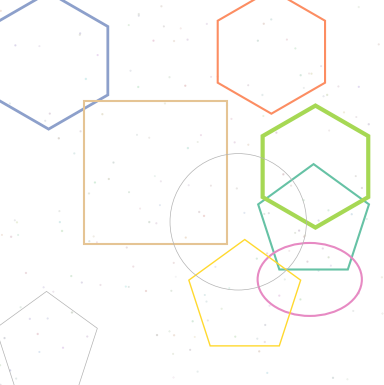[{"shape": "pentagon", "thickness": 1.5, "radius": 0.76, "center": [0.814, 0.422]}, {"shape": "hexagon", "thickness": 1.5, "radius": 0.8, "center": [0.705, 0.866]}, {"shape": "hexagon", "thickness": 2, "radius": 0.89, "center": [0.126, 0.842]}, {"shape": "oval", "thickness": 1.5, "radius": 0.68, "center": [0.804, 0.274]}, {"shape": "hexagon", "thickness": 3, "radius": 0.79, "center": [0.819, 0.567]}, {"shape": "pentagon", "thickness": 1, "radius": 0.76, "center": [0.636, 0.225]}, {"shape": "square", "thickness": 1.5, "radius": 0.93, "center": [0.403, 0.553]}, {"shape": "circle", "thickness": 0.5, "radius": 0.89, "center": [0.619, 0.424]}, {"shape": "pentagon", "thickness": 0.5, "radius": 0.69, "center": [0.121, 0.104]}]